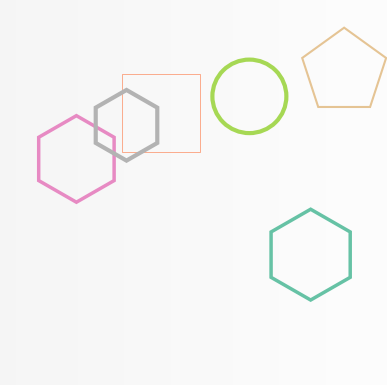[{"shape": "hexagon", "thickness": 2.5, "radius": 0.59, "center": [0.802, 0.339]}, {"shape": "square", "thickness": 0.5, "radius": 0.51, "center": [0.415, 0.707]}, {"shape": "hexagon", "thickness": 2.5, "radius": 0.56, "center": [0.197, 0.587]}, {"shape": "circle", "thickness": 3, "radius": 0.48, "center": [0.644, 0.75]}, {"shape": "pentagon", "thickness": 1.5, "radius": 0.57, "center": [0.888, 0.814]}, {"shape": "hexagon", "thickness": 3, "radius": 0.46, "center": [0.326, 0.675]}]